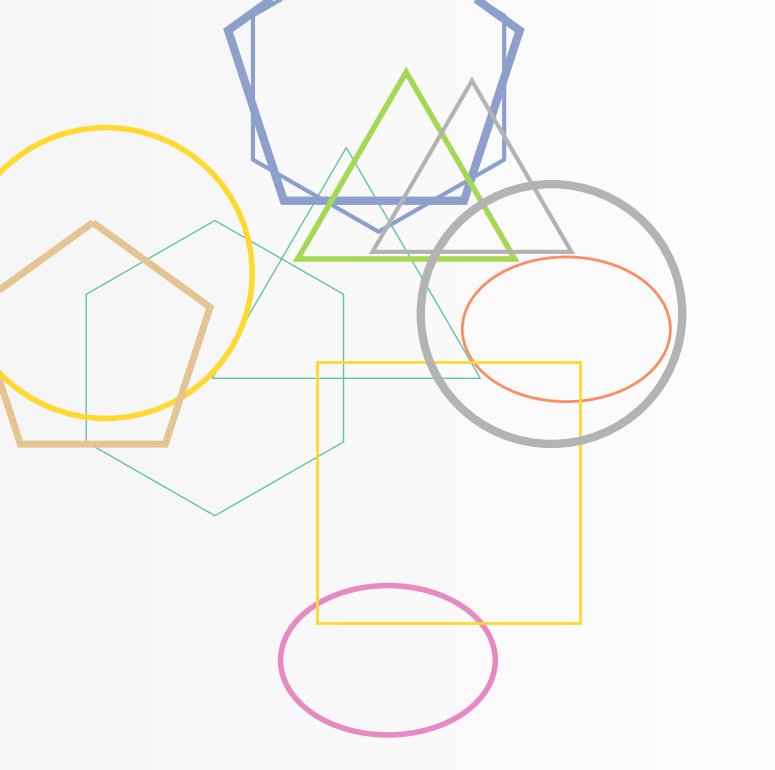[{"shape": "triangle", "thickness": 0.5, "radius": 1.0, "center": [0.447, 0.609]}, {"shape": "hexagon", "thickness": 0.5, "radius": 0.96, "center": [0.277, 0.522]}, {"shape": "oval", "thickness": 1, "radius": 0.67, "center": [0.731, 0.572]}, {"shape": "pentagon", "thickness": 3, "radius": 0.99, "center": [0.482, 0.899]}, {"shape": "hexagon", "thickness": 1.5, "radius": 0.94, "center": [0.488, 0.886]}, {"shape": "oval", "thickness": 2, "radius": 0.69, "center": [0.501, 0.143]}, {"shape": "triangle", "thickness": 2, "radius": 0.81, "center": [0.524, 0.745]}, {"shape": "square", "thickness": 1, "radius": 0.85, "center": [0.579, 0.36]}, {"shape": "circle", "thickness": 2, "radius": 0.94, "center": [0.137, 0.645]}, {"shape": "pentagon", "thickness": 2.5, "radius": 0.8, "center": [0.12, 0.552]}, {"shape": "triangle", "thickness": 1.5, "radius": 0.74, "center": [0.609, 0.747]}, {"shape": "circle", "thickness": 3, "radius": 0.84, "center": [0.712, 0.592]}]